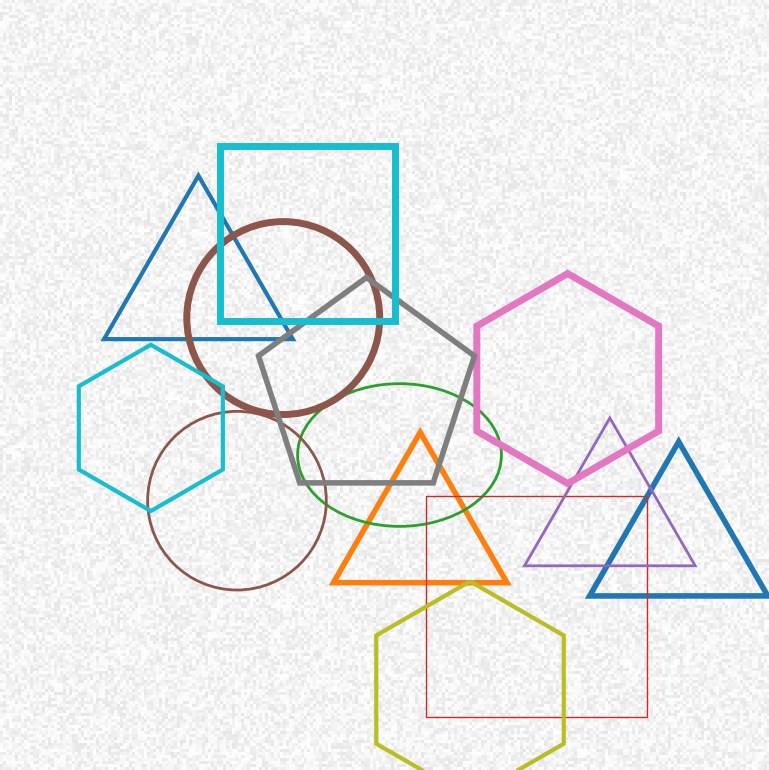[{"shape": "triangle", "thickness": 1.5, "radius": 0.71, "center": [0.258, 0.63]}, {"shape": "triangle", "thickness": 2, "radius": 0.67, "center": [0.881, 0.293]}, {"shape": "triangle", "thickness": 2, "radius": 0.65, "center": [0.546, 0.308]}, {"shape": "oval", "thickness": 1, "radius": 0.66, "center": [0.519, 0.409]}, {"shape": "square", "thickness": 0.5, "radius": 0.72, "center": [0.697, 0.212]}, {"shape": "triangle", "thickness": 1, "radius": 0.64, "center": [0.792, 0.329]}, {"shape": "circle", "thickness": 2.5, "radius": 0.63, "center": [0.368, 0.587]}, {"shape": "circle", "thickness": 1, "radius": 0.58, "center": [0.308, 0.35]}, {"shape": "hexagon", "thickness": 2.5, "radius": 0.68, "center": [0.737, 0.508]}, {"shape": "pentagon", "thickness": 2, "radius": 0.74, "center": [0.476, 0.492]}, {"shape": "hexagon", "thickness": 1.5, "radius": 0.7, "center": [0.61, 0.104]}, {"shape": "hexagon", "thickness": 1.5, "radius": 0.54, "center": [0.196, 0.444]}, {"shape": "square", "thickness": 2.5, "radius": 0.57, "center": [0.399, 0.696]}]